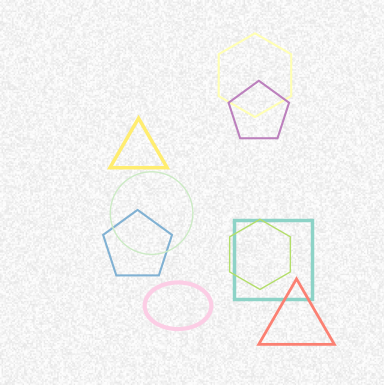[{"shape": "square", "thickness": 2.5, "radius": 0.51, "center": [0.709, 0.326]}, {"shape": "hexagon", "thickness": 1.5, "radius": 0.54, "center": [0.662, 0.805]}, {"shape": "triangle", "thickness": 2, "radius": 0.57, "center": [0.77, 0.162]}, {"shape": "pentagon", "thickness": 1.5, "radius": 0.47, "center": [0.357, 0.361]}, {"shape": "hexagon", "thickness": 1, "radius": 0.46, "center": [0.675, 0.339]}, {"shape": "oval", "thickness": 3, "radius": 0.43, "center": [0.462, 0.206]}, {"shape": "pentagon", "thickness": 1.5, "radius": 0.41, "center": [0.672, 0.708]}, {"shape": "circle", "thickness": 1, "radius": 0.54, "center": [0.394, 0.447]}, {"shape": "triangle", "thickness": 2.5, "radius": 0.43, "center": [0.36, 0.607]}]